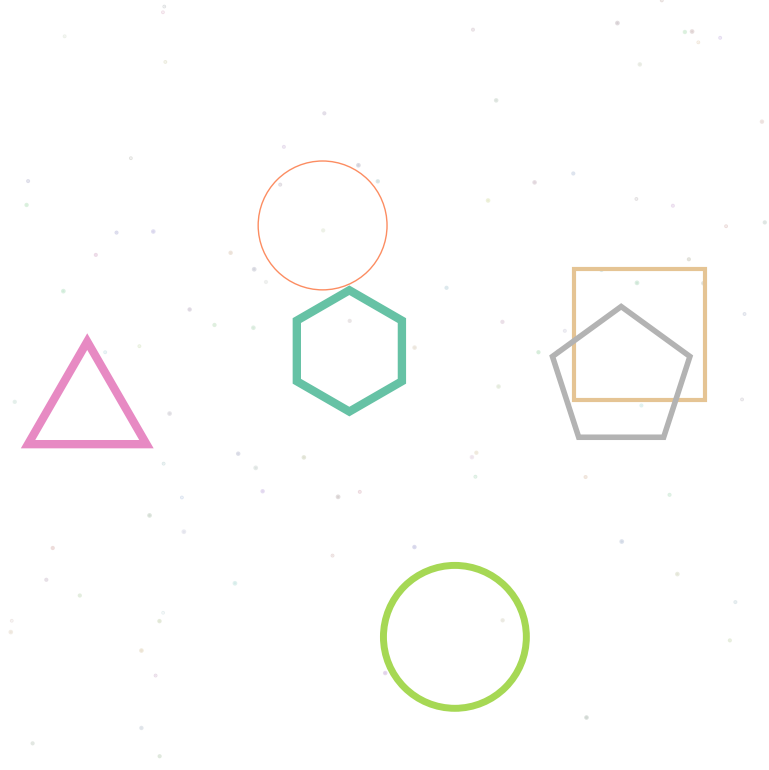[{"shape": "hexagon", "thickness": 3, "radius": 0.39, "center": [0.454, 0.544]}, {"shape": "circle", "thickness": 0.5, "radius": 0.42, "center": [0.419, 0.707]}, {"shape": "triangle", "thickness": 3, "radius": 0.44, "center": [0.113, 0.468]}, {"shape": "circle", "thickness": 2.5, "radius": 0.46, "center": [0.591, 0.173]}, {"shape": "square", "thickness": 1.5, "radius": 0.42, "center": [0.83, 0.566]}, {"shape": "pentagon", "thickness": 2, "radius": 0.47, "center": [0.807, 0.508]}]